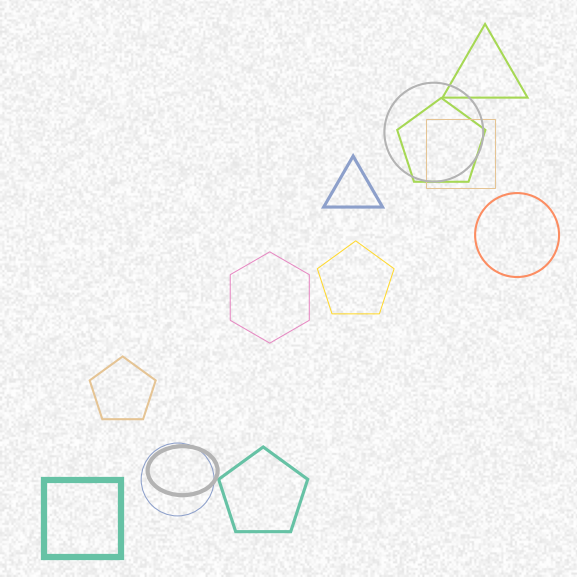[{"shape": "square", "thickness": 3, "radius": 0.33, "center": [0.143, 0.101]}, {"shape": "pentagon", "thickness": 1.5, "radius": 0.41, "center": [0.456, 0.144]}, {"shape": "circle", "thickness": 1, "radius": 0.36, "center": [0.895, 0.592]}, {"shape": "circle", "thickness": 0.5, "radius": 0.32, "center": [0.308, 0.169]}, {"shape": "triangle", "thickness": 1.5, "radius": 0.29, "center": [0.611, 0.67]}, {"shape": "hexagon", "thickness": 0.5, "radius": 0.4, "center": [0.467, 0.484]}, {"shape": "triangle", "thickness": 1, "radius": 0.42, "center": [0.84, 0.873]}, {"shape": "pentagon", "thickness": 1, "radius": 0.4, "center": [0.764, 0.749]}, {"shape": "pentagon", "thickness": 0.5, "radius": 0.35, "center": [0.616, 0.512]}, {"shape": "square", "thickness": 0.5, "radius": 0.3, "center": [0.798, 0.733]}, {"shape": "pentagon", "thickness": 1, "radius": 0.3, "center": [0.212, 0.322]}, {"shape": "oval", "thickness": 2, "radius": 0.3, "center": [0.316, 0.184]}, {"shape": "circle", "thickness": 1, "radius": 0.43, "center": [0.751, 0.77]}]